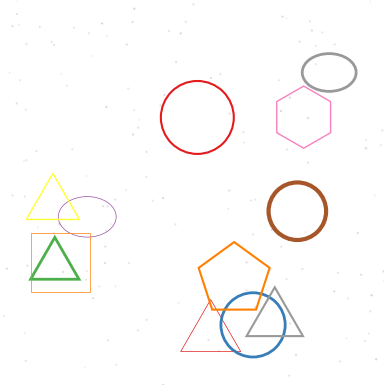[{"shape": "triangle", "thickness": 0.5, "radius": 0.45, "center": [0.547, 0.132]}, {"shape": "circle", "thickness": 1.5, "radius": 0.47, "center": [0.513, 0.695]}, {"shape": "circle", "thickness": 2, "radius": 0.42, "center": [0.657, 0.156]}, {"shape": "triangle", "thickness": 2, "radius": 0.36, "center": [0.142, 0.311]}, {"shape": "oval", "thickness": 0.5, "radius": 0.38, "center": [0.227, 0.437]}, {"shape": "pentagon", "thickness": 1.5, "radius": 0.48, "center": [0.608, 0.274]}, {"shape": "square", "thickness": 0.5, "radius": 0.38, "center": [0.157, 0.319]}, {"shape": "triangle", "thickness": 1, "radius": 0.4, "center": [0.137, 0.47]}, {"shape": "circle", "thickness": 3, "radius": 0.37, "center": [0.772, 0.451]}, {"shape": "hexagon", "thickness": 1, "radius": 0.4, "center": [0.789, 0.696]}, {"shape": "triangle", "thickness": 1.5, "radius": 0.42, "center": [0.714, 0.169]}, {"shape": "oval", "thickness": 2, "radius": 0.35, "center": [0.855, 0.812]}]